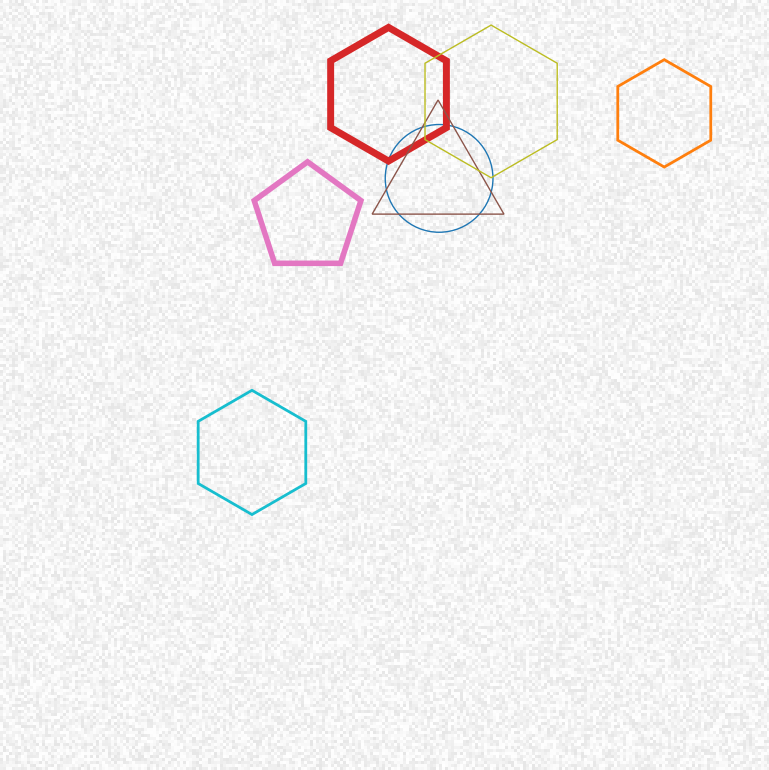[{"shape": "circle", "thickness": 0.5, "radius": 0.35, "center": [0.57, 0.768]}, {"shape": "hexagon", "thickness": 1, "radius": 0.35, "center": [0.863, 0.853]}, {"shape": "hexagon", "thickness": 2.5, "radius": 0.43, "center": [0.505, 0.878]}, {"shape": "triangle", "thickness": 0.5, "radius": 0.49, "center": [0.569, 0.771]}, {"shape": "pentagon", "thickness": 2, "radius": 0.36, "center": [0.399, 0.717]}, {"shape": "hexagon", "thickness": 0.5, "radius": 0.5, "center": [0.638, 0.868]}, {"shape": "hexagon", "thickness": 1, "radius": 0.4, "center": [0.327, 0.412]}]